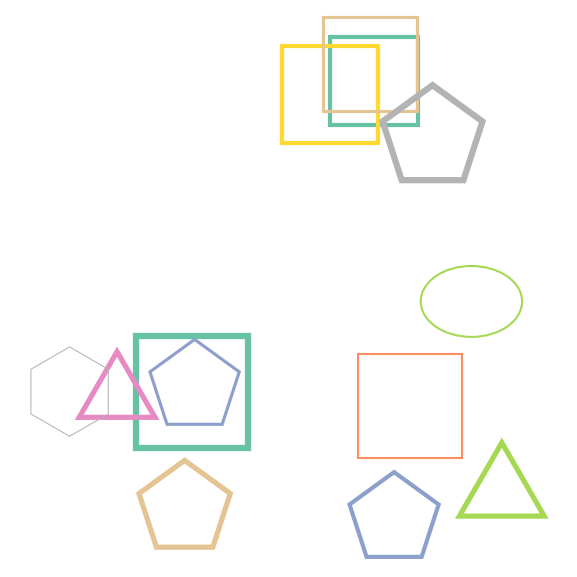[{"shape": "square", "thickness": 2, "radius": 0.38, "center": [0.647, 0.859]}, {"shape": "square", "thickness": 3, "radius": 0.49, "center": [0.332, 0.32]}, {"shape": "square", "thickness": 1, "radius": 0.45, "center": [0.71, 0.297]}, {"shape": "pentagon", "thickness": 2, "radius": 0.41, "center": [0.682, 0.101]}, {"shape": "pentagon", "thickness": 1.5, "radius": 0.41, "center": [0.337, 0.33]}, {"shape": "triangle", "thickness": 2.5, "radius": 0.38, "center": [0.203, 0.314]}, {"shape": "oval", "thickness": 1, "radius": 0.44, "center": [0.816, 0.477]}, {"shape": "triangle", "thickness": 2.5, "radius": 0.42, "center": [0.869, 0.148]}, {"shape": "square", "thickness": 2, "radius": 0.42, "center": [0.571, 0.835]}, {"shape": "pentagon", "thickness": 2.5, "radius": 0.42, "center": [0.32, 0.119]}, {"shape": "square", "thickness": 1.5, "radius": 0.41, "center": [0.641, 0.888]}, {"shape": "pentagon", "thickness": 3, "radius": 0.45, "center": [0.749, 0.761]}, {"shape": "hexagon", "thickness": 0.5, "radius": 0.39, "center": [0.121, 0.321]}]